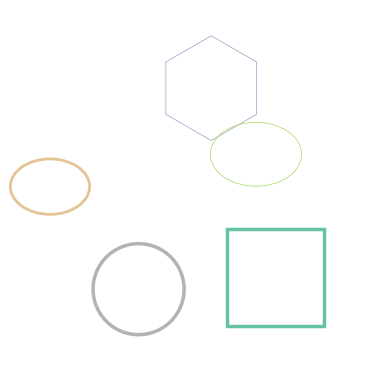[{"shape": "square", "thickness": 2.5, "radius": 0.63, "center": [0.715, 0.279]}, {"shape": "hexagon", "thickness": 0.5, "radius": 0.68, "center": [0.549, 0.771]}, {"shape": "oval", "thickness": 0.5, "radius": 0.59, "center": [0.665, 0.599]}, {"shape": "oval", "thickness": 2, "radius": 0.51, "center": [0.13, 0.515]}, {"shape": "circle", "thickness": 2.5, "radius": 0.59, "center": [0.36, 0.249]}]